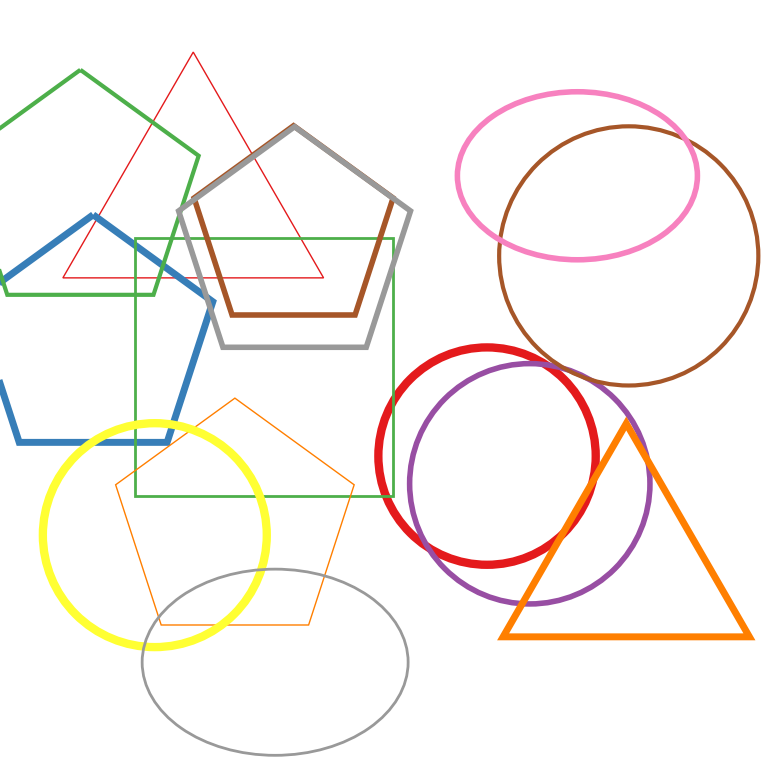[{"shape": "triangle", "thickness": 0.5, "radius": 0.98, "center": [0.251, 0.737]}, {"shape": "circle", "thickness": 3, "radius": 0.71, "center": [0.633, 0.408]}, {"shape": "pentagon", "thickness": 2.5, "radius": 0.82, "center": [0.121, 0.558]}, {"shape": "square", "thickness": 1, "radius": 0.84, "center": [0.343, 0.523]}, {"shape": "pentagon", "thickness": 1.5, "radius": 0.81, "center": [0.104, 0.748]}, {"shape": "circle", "thickness": 2, "radius": 0.78, "center": [0.688, 0.372]}, {"shape": "pentagon", "thickness": 0.5, "radius": 0.81, "center": [0.305, 0.32]}, {"shape": "triangle", "thickness": 2.5, "radius": 0.92, "center": [0.813, 0.265]}, {"shape": "circle", "thickness": 3, "radius": 0.73, "center": [0.201, 0.305]}, {"shape": "pentagon", "thickness": 2, "radius": 0.68, "center": [0.381, 0.701]}, {"shape": "circle", "thickness": 1.5, "radius": 0.84, "center": [0.817, 0.668]}, {"shape": "oval", "thickness": 2, "radius": 0.78, "center": [0.75, 0.772]}, {"shape": "pentagon", "thickness": 2, "radius": 0.79, "center": [0.383, 0.677]}, {"shape": "oval", "thickness": 1, "radius": 0.86, "center": [0.357, 0.14]}]